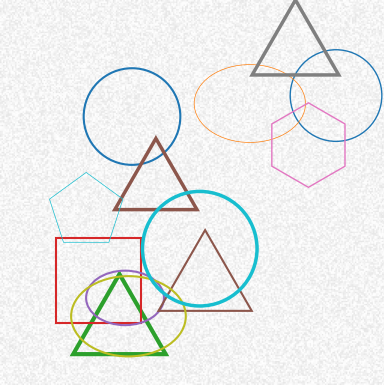[{"shape": "circle", "thickness": 1.5, "radius": 0.63, "center": [0.343, 0.697]}, {"shape": "circle", "thickness": 1, "radius": 0.59, "center": [0.873, 0.752]}, {"shape": "oval", "thickness": 0.5, "radius": 0.72, "center": [0.649, 0.731]}, {"shape": "triangle", "thickness": 3, "radius": 0.69, "center": [0.31, 0.149]}, {"shape": "square", "thickness": 1.5, "radius": 0.55, "center": [0.257, 0.272]}, {"shape": "oval", "thickness": 1.5, "radius": 0.51, "center": [0.325, 0.226]}, {"shape": "triangle", "thickness": 2.5, "radius": 0.62, "center": [0.405, 0.517]}, {"shape": "triangle", "thickness": 1.5, "radius": 0.7, "center": [0.533, 0.263]}, {"shape": "hexagon", "thickness": 1, "radius": 0.55, "center": [0.801, 0.623]}, {"shape": "triangle", "thickness": 2.5, "radius": 0.65, "center": [0.767, 0.87]}, {"shape": "oval", "thickness": 1.5, "radius": 0.74, "center": [0.334, 0.179]}, {"shape": "pentagon", "thickness": 0.5, "radius": 0.5, "center": [0.224, 0.452]}, {"shape": "circle", "thickness": 2.5, "radius": 0.74, "center": [0.519, 0.354]}]